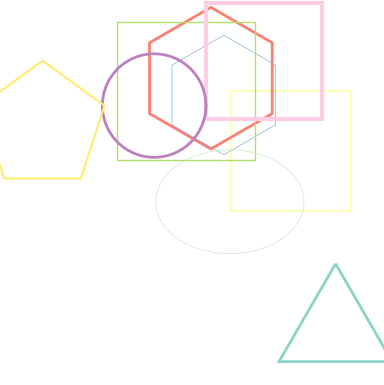[{"shape": "triangle", "thickness": 2, "radius": 0.85, "center": [0.872, 0.145]}, {"shape": "square", "thickness": 1.5, "radius": 0.78, "center": [0.755, 0.608]}, {"shape": "hexagon", "thickness": 2, "radius": 0.92, "center": [0.548, 0.797]}, {"shape": "hexagon", "thickness": 0.5, "radius": 0.78, "center": [0.581, 0.753]}, {"shape": "square", "thickness": 1, "radius": 0.9, "center": [0.483, 0.765]}, {"shape": "square", "thickness": 3, "radius": 0.75, "center": [0.686, 0.841]}, {"shape": "circle", "thickness": 2, "radius": 0.67, "center": [0.4, 0.726]}, {"shape": "oval", "thickness": 0.5, "radius": 0.96, "center": [0.597, 0.476]}, {"shape": "pentagon", "thickness": 1.5, "radius": 0.85, "center": [0.111, 0.673]}]